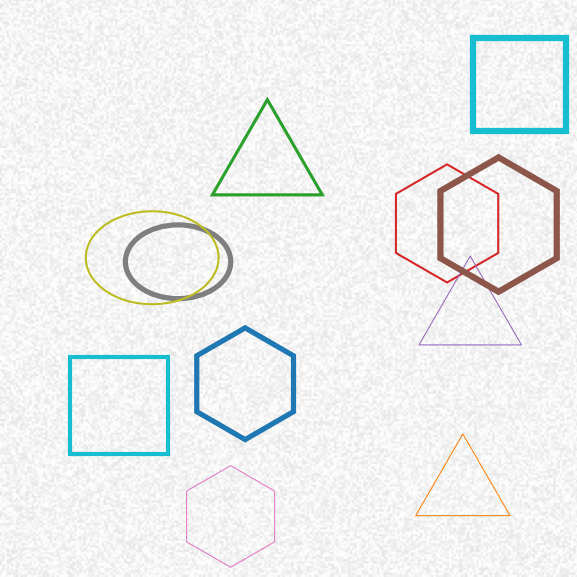[{"shape": "hexagon", "thickness": 2.5, "radius": 0.48, "center": [0.424, 0.335]}, {"shape": "triangle", "thickness": 0.5, "radius": 0.47, "center": [0.802, 0.153]}, {"shape": "triangle", "thickness": 1.5, "radius": 0.55, "center": [0.463, 0.717]}, {"shape": "hexagon", "thickness": 1, "radius": 0.51, "center": [0.774, 0.612]}, {"shape": "triangle", "thickness": 0.5, "radius": 0.51, "center": [0.814, 0.453]}, {"shape": "hexagon", "thickness": 3, "radius": 0.58, "center": [0.863, 0.61]}, {"shape": "hexagon", "thickness": 0.5, "radius": 0.44, "center": [0.399, 0.105]}, {"shape": "oval", "thickness": 2.5, "radius": 0.46, "center": [0.308, 0.546]}, {"shape": "oval", "thickness": 1, "radius": 0.57, "center": [0.264, 0.553]}, {"shape": "square", "thickness": 3, "radius": 0.4, "center": [0.9, 0.852]}, {"shape": "square", "thickness": 2, "radius": 0.42, "center": [0.206, 0.297]}]